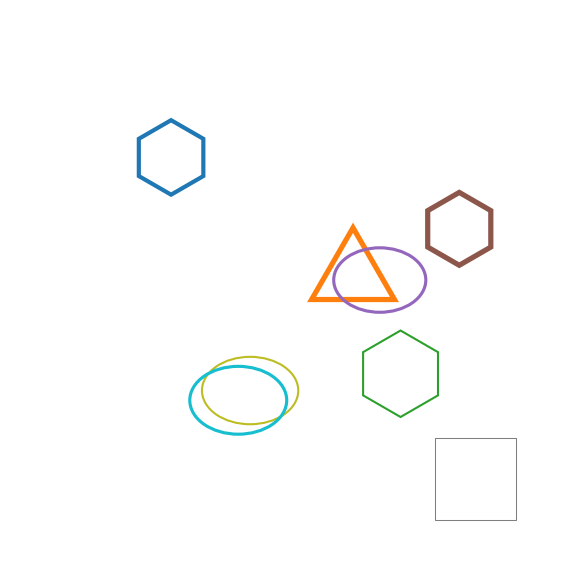[{"shape": "hexagon", "thickness": 2, "radius": 0.32, "center": [0.296, 0.727]}, {"shape": "triangle", "thickness": 2.5, "radius": 0.41, "center": [0.611, 0.522]}, {"shape": "hexagon", "thickness": 1, "radius": 0.37, "center": [0.694, 0.352]}, {"shape": "oval", "thickness": 1.5, "radius": 0.4, "center": [0.658, 0.514]}, {"shape": "hexagon", "thickness": 2.5, "radius": 0.32, "center": [0.795, 0.603]}, {"shape": "square", "thickness": 0.5, "radius": 0.35, "center": [0.823, 0.169]}, {"shape": "oval", "thickness": 1, "radius": 0.42, "center": [0.433, 0.323]}, {"shape": "oval", "thickness": 1.5, "radius": 0.42, "center": [0.413, 0.306]}]